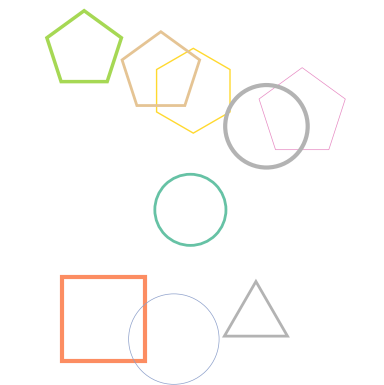[{"shape": "circle", "thickness": 2, "radius": 0.46, "center": [0.495, 0.455]}, {"shape": "square", "thickness": 3, "radius": 0.54, "center": [0.27, 0.171]}, {"shape": "circle", "thickness": 0.5, "radius": 0.59, "center": [0.452, 0.119]}, {"shape": "pentagon", "thickness": 0.5, "radius": 0.59, "center": [0.785, 0.707]}, {"shape": "pentagon", "thickness": 2.5, "radius": 0.51, "center": [0.219, 0.87]}, {"shape": "hexagon", "thickness": 1, "radius": 0.55, "center": [0.502, 0.764]}, {"shape": "pentagon", "thickness": 2, "radius": 0.53, "center": [0.418, 0.812]}, {"shape": "triangle", "thickness": 2, "radius": 0.47, "center": [0.665, 0.174]}, {"shape": "circle", "thickness": 3, "radius": 0.54, "center": [0.692, 0.672]}]